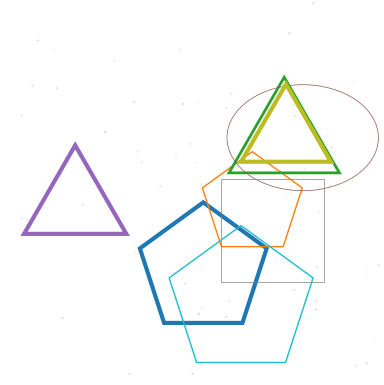[{"shape": "pentagon", "thickness": 3, "radius": 0.87, "center": [0.528, 0.301]}, {"shape": "pentagon", "thickness": 1, "radius": 0.68, "center": [0.655, 0.47]}, {"shape": "triangle", "thickness": 2, "radius": 0.83, "center": [0.738, 0.634]}, {"shape": "triangle", "thickness": 3, "radius": 0.77, "center": [0.195, 0.469]}, {"shape": "oval", "thickness": 0.5, "radius": 0.98, "center": [0.786, 0.642]}, {"shape": "square", "thickness": 0.5, "radius": 0.67, "center": [0.708, 0.402]}, {"shape": "triangle", "thickness": 3, "radius": 0.67, "center": [0.743, 0.647]}, {"shape": "pentagon", "thickness": 1, "radius": 0.98, "center": [0.626, 0.217]}]